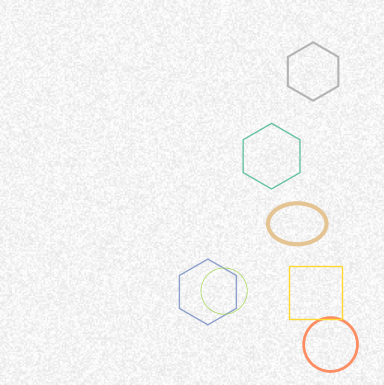[{"shape": "hexagon", "thickness": 1, "radius": 0.43, "center": [0.705, 0.594]}, {"shape": "circle", "thickness": 2, "radius": 0.35, "center": [0.859, 0.105]}, {"shape": "hexagon", "thickness": 1, "radius": 0.43, "center": [0.54, 0.242]}, {"shape": "circle", "thickness": 0.5, "radius": 0.3, "center": [0.582, 0.244]}, {"shape": "square", "thickness": 1, "radius": 0.35, "center": [0.819, 0.24]}, {"shape": "oval", "thickness": 3, "radius": 0.38, "center": [0.772, 0.419]}, {"shape": "hexagon", "thickness": 1.5, "radius": 0.38, "center": [0.813, 0.814]}]